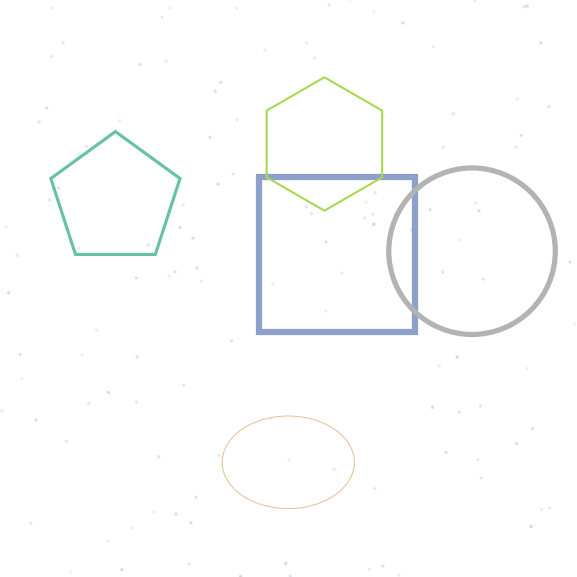[{"shape": "pentagon", "thickness": 1.5, "radius": 0.59, "center": [0.2, 0.654]}, {"shape": "square", "thickness": 3, "radius": 0.67, "center": [0.583, 0.558]}, {"shape": "hexagon", "thickness": 1, "radius": 0.58, "center": [0.562, 0.75]}, {"shape": "oval", "thickness": 0.5, "radius": 0.57, "center": [0.499, 0.199]}, {"shape": "circle", "thickness": 2.5, "radius": 0.72, "center": [0.817, 0.564]}]